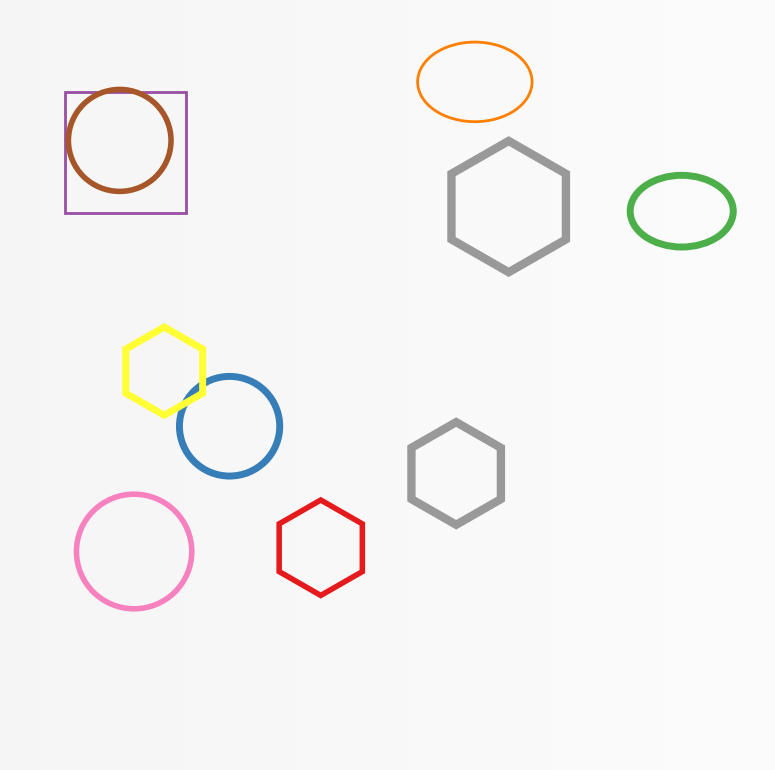[{"shape": "hexagon", "thickness": 2, "radius": 0.31, "center": [0.414, 0.289]}, {"shape": "circle", "thickness": 2.5, "radius": 0.32, "center": [0.296, 0.446]}, {"shape": "oval", "thickness": 2.5, "radius": 0.33, "center": [0.88, 0.726]}, {"shape": "square", "thickness": 1, "radius": 0.39, "center": [0.162, 0.802]}, {"shape": "oval", "thickness": 1, "radius": 0.37, "center": [0.613, 0.894]}, {"shape": "hexagon", "thickness": 2.5, "radius": 0.29, "center": [0.212, 0.518]}, {"shape": "circle", "thickness": 2, "radius": 0.33, "center": [0.154, 0.818]}, {"shape": "circle", "thickness": 2, "radius": 0.37, "center": [0.173, 0.284]}, {"shape": "hexagon", "thickness": 3, "radius": 0.43, "center": [0.656, 0.732]}, {"shape": "hexagon", "thickness": 3, "radius": 0.33, "center": [0.589, 0.385]}]